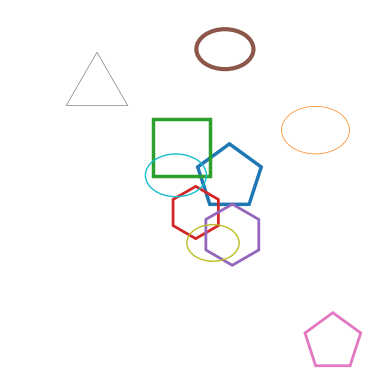[{"shape": "pentagon", "thickness": 2.5, "radius": 0.43, "center": [0.596, 0.539]}, {"shape": "oval", "thickness": 0.5, "radius": 0.44, "center": [0.819, 0.662]}, {"shape": "square", "thickness": 2.5, "radius": 0.37, "center": [0.472, 0.617]}, {"shape": "hexagon", "thickness": 2, "radius": 0.34, "center": [0.508, 0.448]}, {"shape": "hexagon", "thickness": 2, "radius": 0.4, "center": [0.603, 0.39]}, {"shape": "oval", "thickness": 3, "radius": 0.37, "center": [0.584, 0.872]}, {"shape": "pentagon", "thickness": 2, "radius": 0.38, "center": [0.865, 0.112]}, {"shape": "triangle", "thickness": 0.5, "radius": 0.46, "center": [0.252, 0.772]}, {"shape": "oval", "thickness": 1, "radius": 0.34, "center": [0.553, 0.369]}, {"shape": "oval", "thickness": 1, "radius": 0.4, "center": [0.457, 0.545]}]